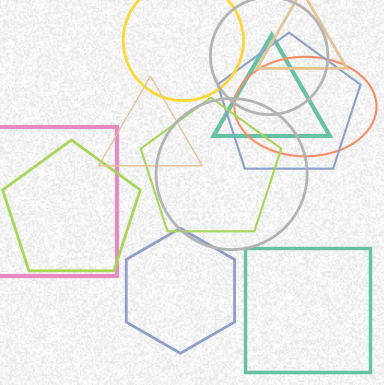[{"shape": "triangle", "thickness": 3, "radius": 0.87, "center": [0.706, 0.734]}, {"shape": "square", "thickness": 2.5, "radius": 0.81, "center": [0.799, 0.195]}, {"shape": "oval", "thickness": 1.5, "radius": 0.92, "center": [0.793, 0.723]}, {"shape": "hexagon", "thickness": 2, "radius": 0.81, "center": [0.469, 0.245]}, {"shape": "pentagon", "thickness": 1.5, "radius": 0.98, "center": [0.751, 0.72]}, {"shape": "square", "thickness": 3, "radius": 0.97, "center": [0.11, 0.477]}, {"shape": "pentagon", "thickness": 2, "radius": 0.94, "center": [0.186, 0.449]}, {"shape": "pentagon", "thickness": 1.5, "radius": 0.96, "center": [0.548, 0.554]}, {"shape": "circle", "thickness": 2, "radius": 0.78, "center": [0.476, 0.895]}, {"shape": "triangle", "thickness": 2, "radius": 0.67, "center": [0.784, 0.89]}, {"shape": "triangle", "thickness": 1, "radius": 0.78, "center": [0.391, 0.647]}, {"shape": "circle", "thickness": 2, "radius": 0.76, "center": [0.699, 0.855]}, {"shape": "circle", "thickness": 2, "radius": 0.98, "center": [0.602, 0.548]}]